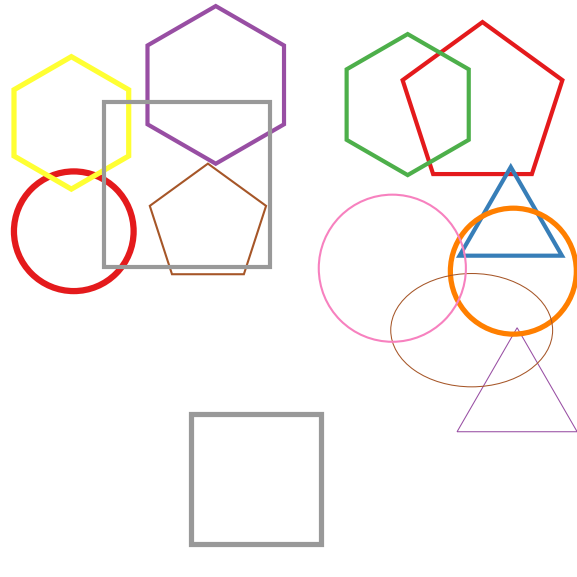[{"shape": "circle", "thickness": 3, "radius": 0.52, "center": [0.128, 0.599]}, {"shape": "pentagon", "thickness": 2, "radius": 0.73, "center": [0.835, 0.815]}, {"shape": "triangle", "thickness": 2, "radius": 0.51, "center": [0.884, 0.608]}, {"shape": "hexagon", "thickness": 2, "radius": 0.61, "center": [0.706, 0.818]}, {"shape": "hexagon", "thickness": 2, "radius": 0.68, "center": [0.374, 0.852]}, {"shape": "triangle", "thickness": 0.5, "radius": 0.6, "center": [0.895, 0.312]}, {"shape": "circle", "thickness": 2.5, "radius": 0.55, "center": [0.889, 0.53]}, {"shape": "hexagon", "thickness": 2.5, "radius": 0.57, "center": [0.124, 0.786]}, {"shape": "oval", "thickness": 0.5, "radius": 0.7, "center": [0.817, 0.427]}, {"shape": "pentagon", "thickness": 1, "radius": 0.53, "center": [0.36, 0.61]}, {"shape": "circle", "thickness": 1, "radius": 0.64, "center": [0.679, 0.535]}, {"shape": "square", "thickness": 2.5, "radius": 0.56, "center": [0.443, 0.17]}, {"shape": "square", "thickness": 2, "radius": 0.72, "center": [0.323, 0.679]}]